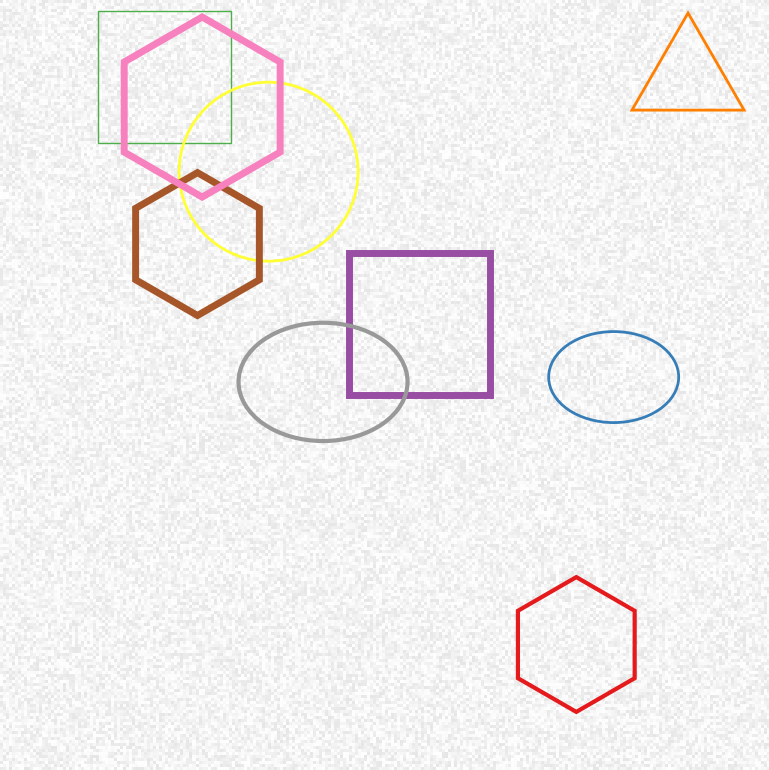[{"shape": "hexagon", "thickness": 1.5, "radius": 0.44, "center": [0.748, 0.163]}, {"shape": "oval", "thickness": 1, "radius": 0.42, "center": [0.797, 0.51]}, {"shape": "square", "thickness": 0.5, "radius": 0.43, "center": [0.213, 0.9]}, {"shape": "square", "thickness": 2.5, "radius": 0.46, "center": [0.545, 0.579]}, {"shape": "triangle", "thickness": 1, "radius": 0.42, "center": [0.894, 0.899]}, {"shape": "circle", "thickness": 1, "radius": 0.58, "center": [0.349, 0.777]}, {"shape": "hexagon", "thickness": 2.5, "radius": 0.46, "center": [0.256, 0.683]}, {"shape": "hexagon", "thickness": 2.5, "radius": 0.58, "center": [0.263, 0.861]}, {"shape": "oval", "thickness": 1.5, "radius": 0.55, "center": [0.42, 0.504]}]